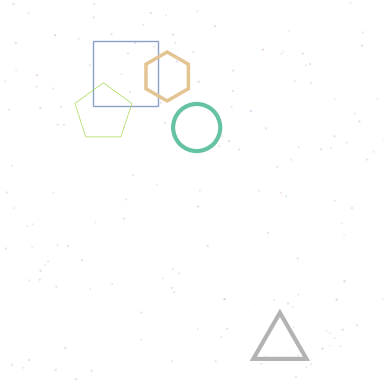[{"shape": "circle", "thickness": 3, "radius": 0.31, "center": [0.511, 0.669]}, {"shape": "square", "thickness": 1, "radius": 0.42, "center": [0.325, 0.809]}, {"shape": "pentagon", "thickness": 0.5, "radius": 0.39, "center": [0.268, 0.707]}, {"shape": "hexagon", "thickness": 2.5, "radius": 0.32, "center": [0.434, 0.801]}, {"shape": "triangle", "thickness": 3, "radius": 0.4, "center": [0.727, 0.108]}]